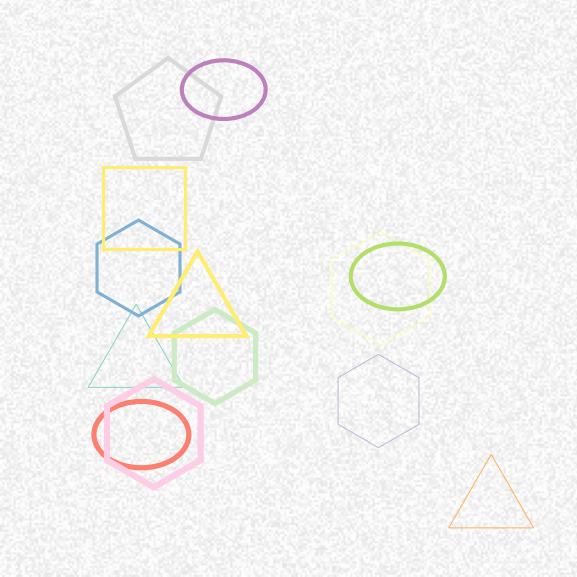[{"shape": "triangle", "thickness": 0.5, "radius": 0.48, "center": [0.236, 0.376]}, {"shape": "hexagon", "thickness": 0.5, "radius": 0.49, "center": [0.66, 0.5]}, {"shape": "hexagon", "thickness": 0.5, "radius": 0.4, "center": [0.655, 0.305]}, {"shape": "oval", "thickness": 2.5, "radius": 0.41, "center": [0.245, 0.247]}, {"shape": "hexagon", "thickness": 1.5, "radius": 0.41, "center": [0.24, 0.535]}, {"shape": "triangle", "thickness": 0.5, "radius": 0.42, "center": [0.85, 0.128]}, {"shape": "oval", "thickness": 2, "radius": 0.41, "center": [0.689, 0.521]}, {"shape": "hexagon", "thickness": 3, "radius": 0.47, "center": [0.266, 0.249]}, {"shape": "pentagon", "thickness": 2, "radius": 0.48, "center": [0.291, 0.802]}, {"shape": "oval", "thickness": 2, "radius": 0.36, "center": [0.387, 0.844]}, {"shape": "hexagon", "thickness": 2.5, "radius": 0.41, "center": [0.372, 0.382]}, {"shape": "triangle", "thickness": 2, "radius": 0.49, "center": [0.342, 0.466]}, {"shape": "square", "thickness": 1.5, "radius": 0.36, "center": [0.249, 0.64]}]